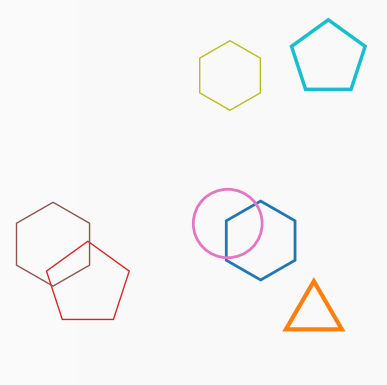[{"shape": "hexagon", "thickness": 2, "radius": 0.51, "center": [0.673, 0.375]}, {"shape": "triangle", "thickness": 3, "radius": 0.42, "center": [0.81, 0.186]}, {"shape": "pentagon", "thickness": 1, "radius": 0.56, "center": [0.227, 0.261]}, {"shape": "hexagon", "thickness": 1, "radius": 0.54, "center": [0.137, 0.366]}, {"shape": "circle", "thickness": 2, "radius": 0.44, "center": [0.588, 0.419]}, {"shape": "hexagon", "thickness": 1, "radius": 0.45, "center": [0.594, 0.804]}, {"shape": "pentagon", "thickness": 2.5, "radius": 0.5, "center": [0.847, 0.849]}]